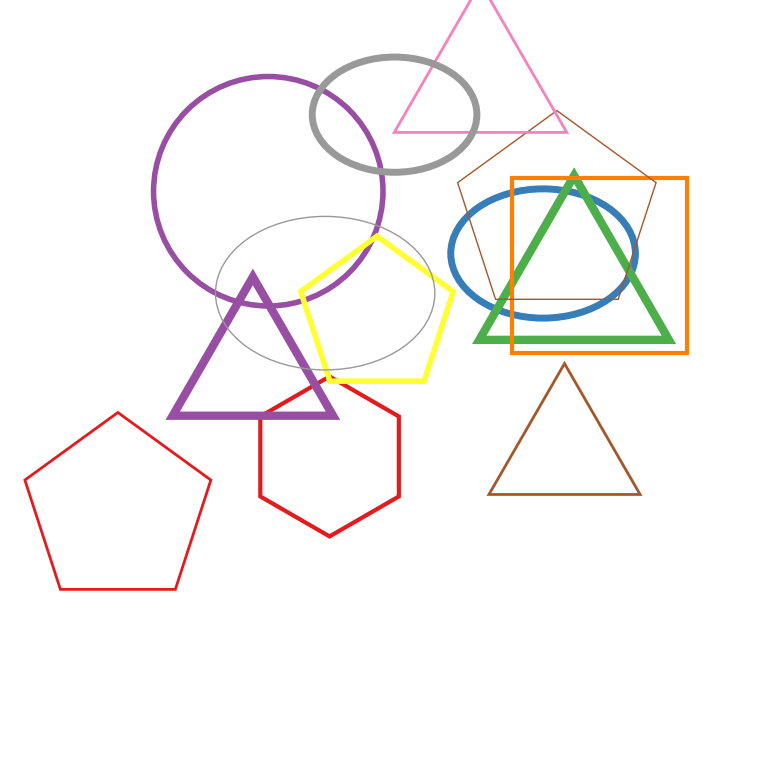[{"shape": "hexagon", "thickness": 1.5, "radius": 0.52, "center": [0.428, 0.407]}, {"shape": "pentagon", "thickness": 1, "radius": 0.63, "center": [0.153, 0.337]}, {"shape": "oval", "thickness": 2.5, "radius": 0.6, "center": [0.705, 0.671]}, {"shape": "triangle", "thickness": 3, "radius": 0.71, "center": [0.746, 0.63]}, {"shape": "circle", "thickness": 2, "radius": 0.74, "center": [0.348, 0.752]}, {"shape": "triangle", "thickness": 3, "radius": 0.6, "center": [0.328, 0.52]}, {"shape": "square", "thickness": 1.5, "radius": 0.57, "center": [0.779, 0.655]}, {"shape": "pentagon", "thickness": 2, "radius": 0.52, "center": [0.49, 0.589]}, {"shape": "triangle", "thickness": 1, "radius": 0.57, "center": [0.733, 0.415]}, {"shape": "pentagon", "thickness": 0.5, "radius": 0.68, "center": [0.723, 0.721]}, {"shape": "triangle", "thickness": 1, "radius": 0.65, "center": [0.624, 0.893]}, {"shape": "oval", "thickness": 0.5, "radius": 0.71, "center": [0.422, 0.619]}, {"shape": "oval", "thickness": 2.5, "radius": 0.53, "center": [0.512, 0.851]}]